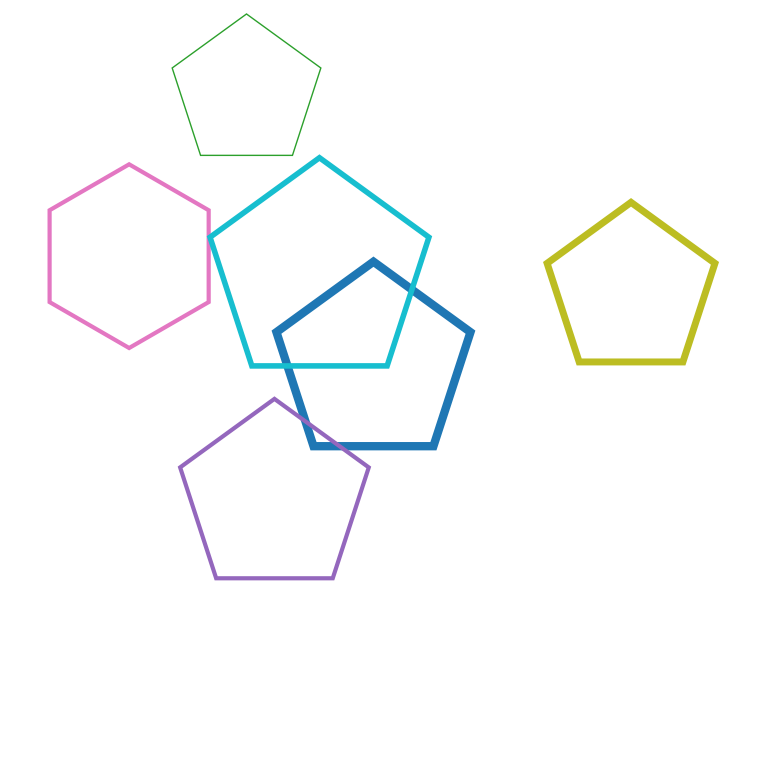[{"shape": "pentagon", "thickness": 3, "radius": 0.66, "center": [0.485, 0.528]}, {"shape": "pentagon", "thickness": 0.5, "radius": 0.51, "center": [0.32, 0.88]}, {"shape": "pentagon", "thickness": 1.5, "radius": 0.64, "center": [0.356, 0.353]}, {"shape": "hexagon", "thickness": 1.5, "radius": 0.6, "center": [0.168, 0.667]}, {"shape": "pentagon", "thickness": 2.5, "radius": 0.57, "center": [0.82, 0.623]}, {"shape": "pentagon", "thickness": 2, "radius": 0.75, "center": [0.415, 0.646]}]